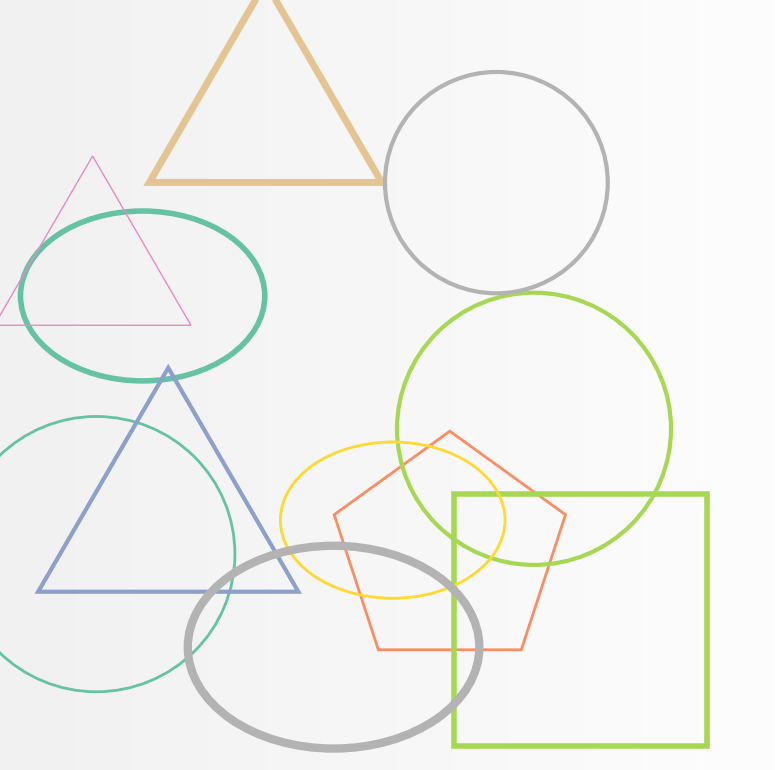[{"shape": "circle", "thickness": 1, "radius": 0.89, "center": [0.124, 0.28]}, {"shape": "oval", "thickness": 2, "radius": 0.79, "center": [0.184, 0.616]}, {"shape": "pentagon", "thickness": 1, "radius": 0.78, "center": [0.58, 0.283]}, {"shape": "triangle", "thickness": 1.5, "radius": 0.97, "center": [0.217, 0.328]}, {"shape": "triangle", "thickness": 0.5, "radius": 0.73, "center": [0.119, 0.651]}, {"shape": "square", "thickness": 2, "radius": 0.82, "center": [0.749, 0.194]}, {"shape": "circle", "thickness": 1.5, "radius": 0.88, "center": [0.689, 0.443]}, {"shape": "oval", "thickness": 1, "radius": 0.72, "center": [0.507, 0.325]}, {"shape": "triangle", "thickness": 2.5, "radius": 0.87, "center": [0.343, 0.85]}, {"shape": "circle", "thickness": 1.5, "radius": 0.72, "center": [0.64, 0.763]}, {"shape": "oval", "thickness": 3, "radius": 0.94, "center": [0.43, 0.16]}]